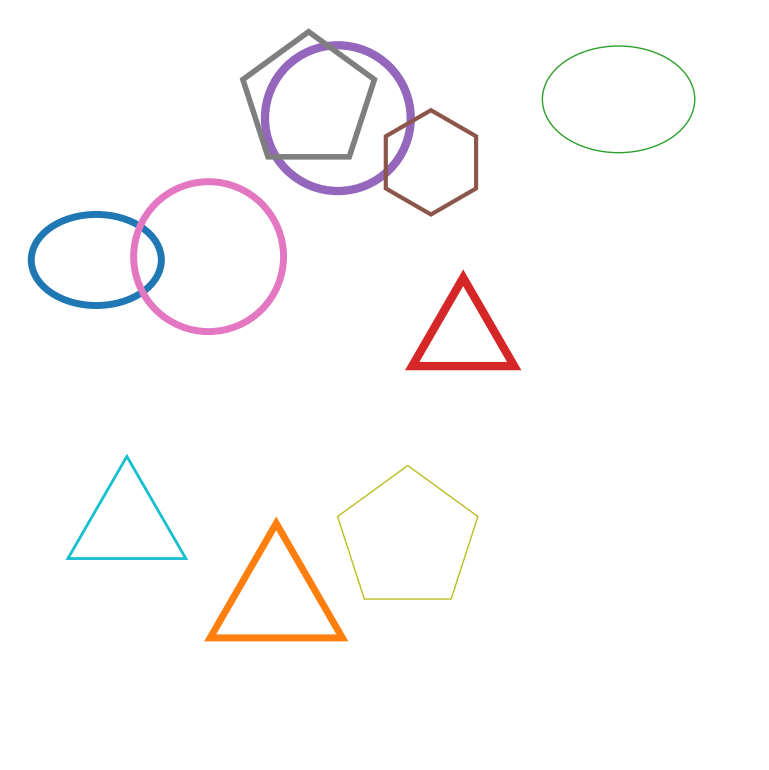[{"shape": "oval", "thickness": 2.5, "radius": 0.42, "center": [0.125, 0.662]}, {"shape": "triangle", "thickness": 2.5, "radius": 0.5, "center": [0.359, 0.221]}, {"shape": "oval", "thickness": 0.5, "radius": 0.49, "center": [0.803, 0.871]}, {"shape": "triangle", "thickness": 3, "radius": 0.38, "center": [0.602, 0.563]}, {"shape": "circle", "thickness": 3, "radius": 0.47, "center": [0.439, 0.847]}, {"shape": "hexagon", "thickness": 1.5, "radius": 0.34, "center": [0.56, 0.789]}, {"shape": "circle", "thickness": 2.5, "radius": 0.49, "center": [0.271, 0.667]}, {"shape": "pentagon", "thickness": 2, "radius": 0.45, "center": [0.401, 0.869]}, {"shape": "pentagon", "thickness": 0.5, "radius": 0.48, "center": [0.53, 0.3]}, {"shape": "triangle", "thickness": 1, "radius": 0.44, "center": [0.165, 0.319]}]